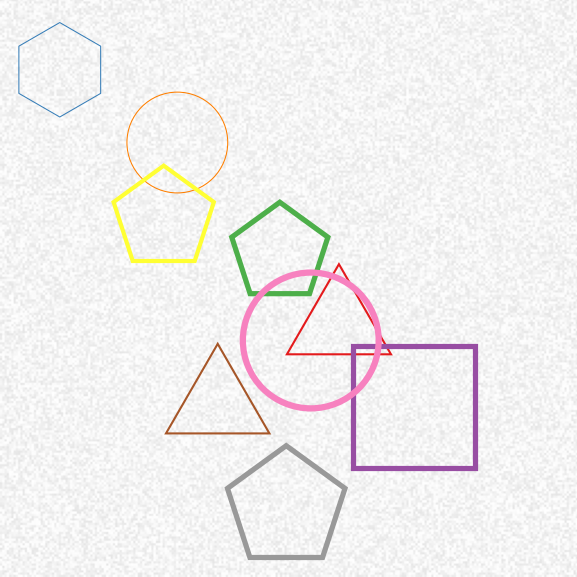[{"shape": "triangle", "thickness": 1, "radius": 0.52, "center": [0.587, 0.438]}, {"shape": "hexagon", "thickness": 0.5, "radius": 0.41, "center": [0.103, 0.878]}, {"shape": "pentagon", "thickness": 2.5, "radius": 0.44, "center": [0.485, 0.561]}, {"shape": "square", "thickness": 2.5, "radius": 0.53, "center": [0.717, 0.294]}, {"shape": "circle", "thickness": 0.5, "radius": 0.44, "center": [0.307, 0.752]}, {"shape": "pentagon", "thickness": 2, "radius": 0.46, "center": [0.284, 0.621]}, {"shape": "triangle", "thickness": 1, "radius": 0.52, "center": [0.377, 0.3]}, {"shape": "circle", "thickness": 3, "radius": 0.59, "center": [0.538, 0.41]}, {"shape": "pentagon", "thickness": 2.5, "radius": 0.54, "center": [0.496, 0.12]}]